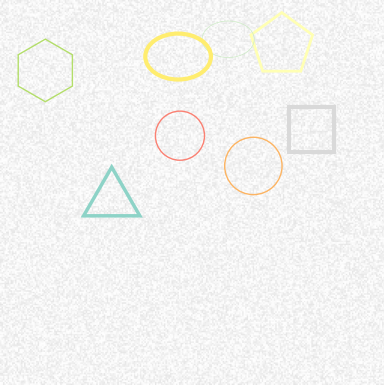[{"shape": "triangle", "thickness": 2.5, "radius": 0.42, "center": [0.29, 0.482]}, {"shape": "pentagon", "thickness": 2, "radius": 0.42, "center": [0.732, 0.883]}, {"shape": "circle", "thickness": 1, "radius": 0.32, "center": [0.467, 0.648]}, {"shape": "circle", "thickness": 1, "radius": 0.37, "center": [0.658, 0.569]}, {"shape": "hexagon", "thickness": 1, "radius": 0.41, "center": [0.118, 0.817]}, {"shape": "square", "thickness": 3, "radius": 0.29, "center": [0.809, 0.664]}, {"shape": "oval", "thickness": 0.5, "radius": 0.34, "center": [0.593, 0.898]}, {"shape": "oval", "thickness": 3, "radius": 0.43, "center": [0.463, 0.853]}]